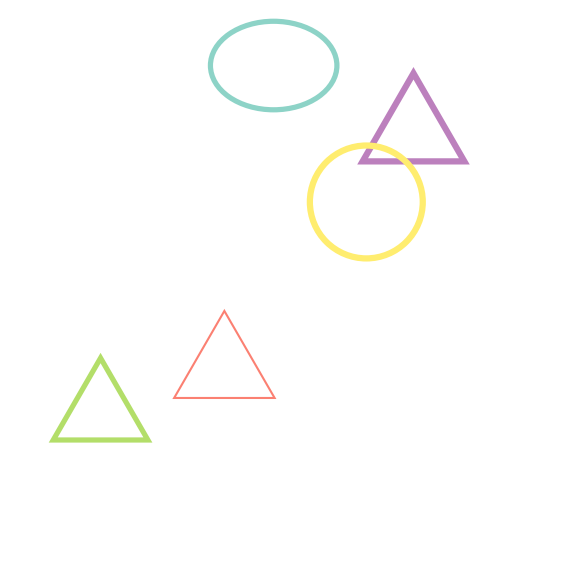[{"shape": "oval", "thickness": 2.5, "radius": 0.55, "center": [0.474, 0.886]}, {"shape": "triangle", "thickness": 1, "radius": 0.5, "center": [0.389, 0.36]}, {"shape": "triangle", "thickness": 2.5, "radius": 0.47, "center": [0.174, 0.285]}, {"shape": "triangle", "thickness": 3, "radius": 0.51, "center": [0.716, 0.771]}, {"shape": "circle", "thickness": 3, "radius": 0.49, "center": [0.634, 0.649]}]